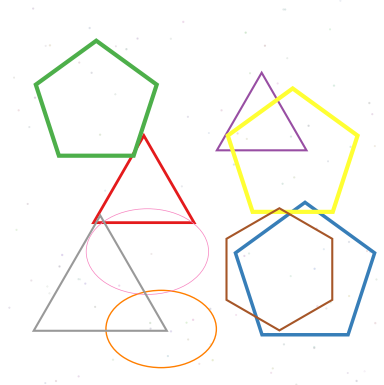[{"shape": "triangle", "thickness": 2, "radius": 0.75, "center": [0.374, 0.497]}, {"shape": "pentagon", "thickness": 2.5, "radius": 0.95, "center": [0.792, 0.284]}, {"shape": "pentagon", "thickness": 3, "radius": 0.83, "center": [0.25, 0.729]}, {"shape": "triangle", "thickness": 1.5, "radius": 0.67, "center": [0.68, 0.677]}, {"shape": "oval", "thickness": 1, "radius": 0.72, "center": [0.419, 0.145]}, {"shape": "pentagon", "thickness": 3, "radius": 0.89, "center": [0.76, 0.593]}, {"shape": "hexagon", "thickness": 1.5, "radius": 0.79, "center": [0.726, 0.3]}, {"shape": "oval", "thickness": 0.5, "radius": 0.79, "center": [0.383, 0.347]}, {"shape": "triangle", "thickness": 1.5, "radius": 1.0, "center": [0.26, 0.241]}]